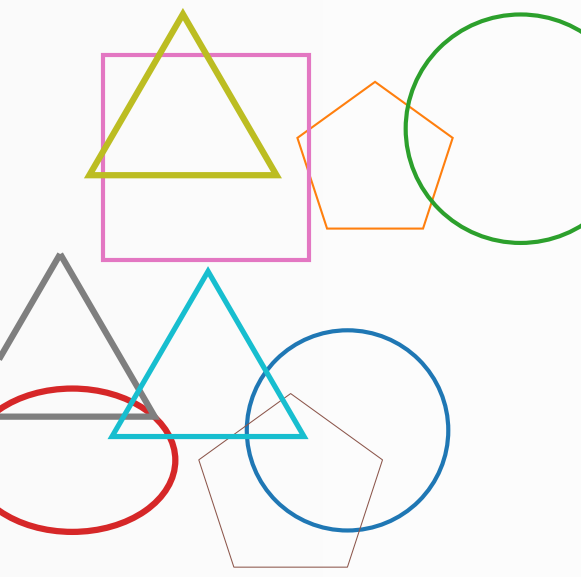[{"shape": "circle", "thickness": 2, "radius": 0.87, "center": [0.598, 0.254]}, {"shape": "pentagon", "thickness": 1, "radius": 0.7, "center": [0.645, 0.717]}, {"shape": "circle", "thickness": 2, "radius": 0.99, "center": [0.896, 0.776]}, {"shape": "oval", "thickness": 3, "radius": 0.89, "center": [0.124, 0.202]}, {"shape": "pentagon", "thickness": 0.5, "radius": 0.83, "center": [0.5, 0.151]}, {"shape": "square", "thickness": 2, "radius": 0.89, "center": [0.355, 0.727]}, {"shape": "triangle", "thickness": 3, "radius": 0.94, "center": [0.104, 0.372]}, {"shape": "triangle", "thickness": 3, "radius": 0.93, "center": [0.315, 0.789]}, {"shape": "triangle", "thickness": 2.5, "radius": 0.95, "center": [0.358, 0.339]}]